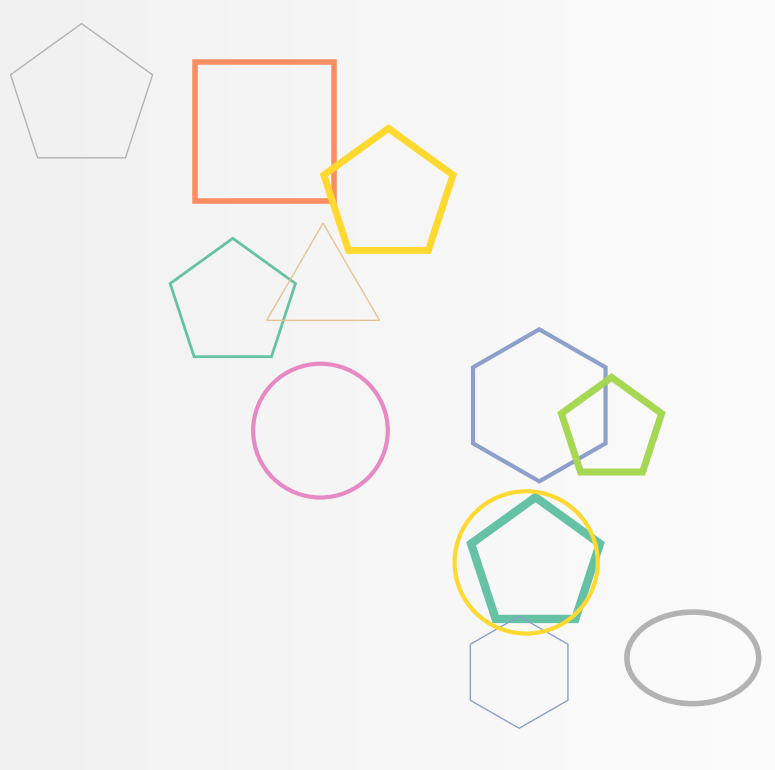[{"shape": "pentagon", "thickness": 1, "radius": 0.42, "center": [0.3, 0.606]}, {"shape": "pentagon", "thickness": 3, "radius": 0.44, "center": [0.691, 0.267]}, {"shape": "square", "thickness": 2, "radius": 0.45, "center": [0.342, 0.829]}, {"shape": "hexagon", "thickness": 1.5, "radius": 0.49, "center": [0.696, 0.474]}, {"shape": "hexagon", "thickness": 0.5, "radius": 0.36, "center": [0.67, 0.127]}, {"shape": "circle", "thickness": 1.5, "radius": 0.43, "center": [0.413, 0.441]}, {"shape": "pentagon", "thickness": 2.5, "radius": 0.34, "center": [0.789, 0.442]}, {"shape": "pentagon", "thickness": 2.5, "radius": 0.44, "center": [0.501, 0.746]}, {"shape": "circle", "thickness": 1.5, "radius": 0.46, "center": [0.679, 0.27]}, {"shape": "triangle", "thickness": 0.5, "radius": 0.42, "center": [0.417, 0.626]}, {"shape": "pentagon", "thickness": 0.5, "radius": 0.48, "center": [0.105, 0.873]}, {"shape": "oval", "thickness": 2, "radius": 0.42, "center": [0.894, 0.146]}]